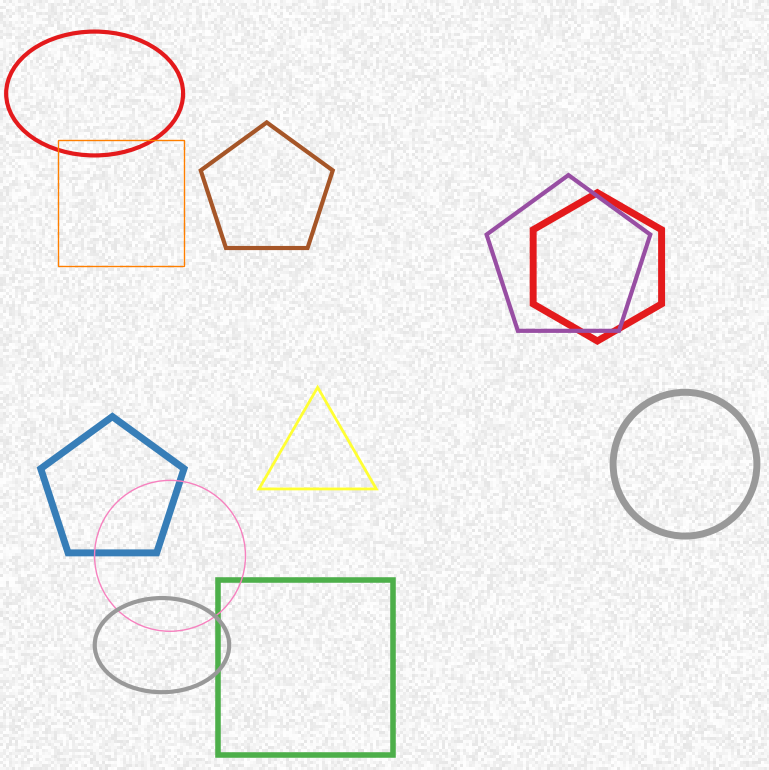[{"shape": "oval", "thickness": 1.5, "radius": 0.57, "center": [0.123, 0.879]}, {"shape": "hexagon", "thickness": 2.5, "radius": 0.48, "center": [0.776, 0.653]}, {"shape": "pentagon", "thickness": 2.5, "radius": 0.49, "center": [0.146, 0.361]}, {"shape": "square", "thickness": 2, "radius": 0.57, "center": [0.397, 0.133]}, {"shape": "pentagon", "thickness": 1.5, "radius": 0.56, "center": [0.738, 0.661]}, {"shape": "square", "thickness": 0.5, "radius": 0.41, "center": [0.157, 0.737]}, {"shape": "triangle", "thickness": 1, "radius": 0.44, "center": [0.413, 0.409]}, {"shape": "pentagon", "thickness": 1.5, "radius": 0.45, "center": [0.346, 0.751]}, {"shape": "circle", "thickness": 0.5, "radius": 0.49, "center": [0.221, 0.278]}, {"shape": "oval", "thickness": 1.5, "radius": 0.44, "center": [0.21, 0.162]}, {"shape": "circle", "thickness": 2.5, "radius": 0.47, "center": [0.89, 0.397]}]